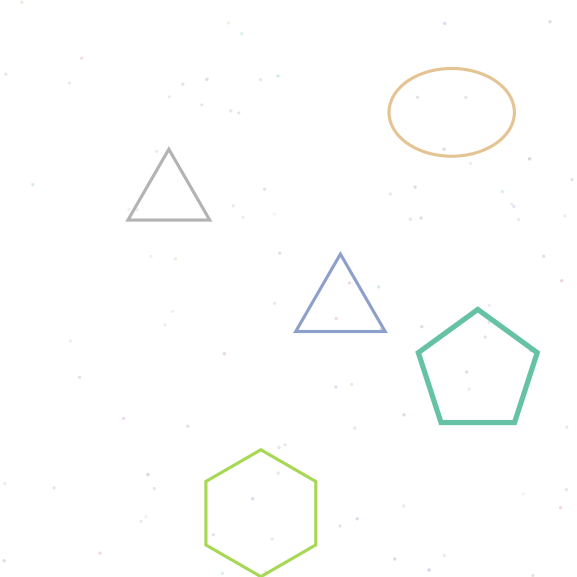[{"shape": "pentagon", "thickness": 2.5, "radius": 0.54, "center": [0.827, 0.355]}, {"shape": "triangle", "thickness": 1.5, "radius": 0.45, "center": [0.589, 0.47]}, {"shape": "hexagon", "thickness": 1.5, "radius": 0.55, "center": [0.452, 0.11]}, {"shape": "oval", "thickness": 1.5, "radius": 0.54, "center": [0.782, 0.805]}, {"shape": "triangle", "thickness": 1.5, "radius": 0.41, "center": [0.292, 0.659]}]